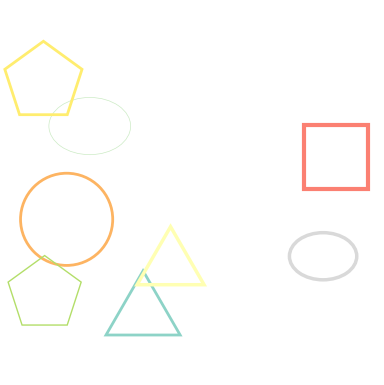[{"shape": "triangle", "thickness": 2, "radius": 0.56, "center": [0.372, 0.185]}, {"shape": "triangle", "thickness": 2.5, "radius": 0.5, "center": [0.443, 0.311]}, {"shape": "square", "thickness": 3, "radius": 0.42, "center": [0.873, 0.592]}, {"shape": "circle", "thickness": 2, "radius": 0.6, "center": [0.173, 0.43]}, {"shape": "pentagon", "thickness": 1, "radius": 0.5, "center": [0.116, 0.236]}, {"shape": "oval", "thickness": 2.5, "radius": 0.44, "center": [0.839, 0.334]}, {"shape": "oval", "thickness": 0.5, "radius": 0.53, "center": [0.233, 0.673]}, {"shape": "pentagon", "thickness": 2, "radius": 0.53, "center": [0.113, 0.787]}]